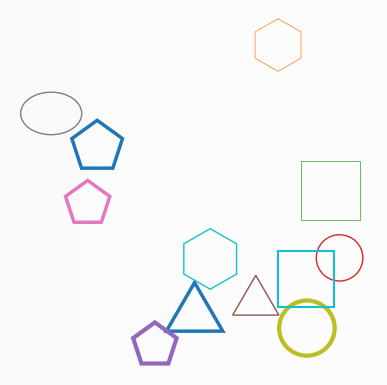[{"shape": "triangle", "thickness": 2.5, "radius": 0.42, "center": [0.502, 0.182]}, {"shape": "pentagon", "thickness": 2.5, "radius": 0.34, "center": [0.251, 0.619]}, {"shape": "hexagon", "thickness": 0.5, "radius": 0.34, "center": [0.718, 0.883]}, {"shape": "square", "thickness": 0.5, "radius": 0.38, "center": [0.853, 0.505]}, {"shape": "circle", "thickness": 1, "radius": 0.3, "center": [0.876, 0.33]}, {"shape": "pentagon", "thickness": 3, "radius": 0.3, "center": [0.4, 0.104]}, {"shape": "triangle", "thickness": 1, "radius": 0.34, "center": [0.66, 0.216]}, {"shape": "pentagon", "thickness": 2.5, "radius": 0.3, "center": [0.226, 0.471]}, {"shape": "oval", "thickness": 1, "radius": 0.39, "center": [0.132, 0.705]}, {"shape": "circle", "thickness": 3, "radius": 0.36, "center": [0.792, 0.148]}, {"shape": "hexagon", "thickness": 1, "radius": 0.39, "center": [0.542, 0.327]}, {"shape": "square", "thickness": 1.5, "radius": 0.36, "center": [0.79, 0.277]}]